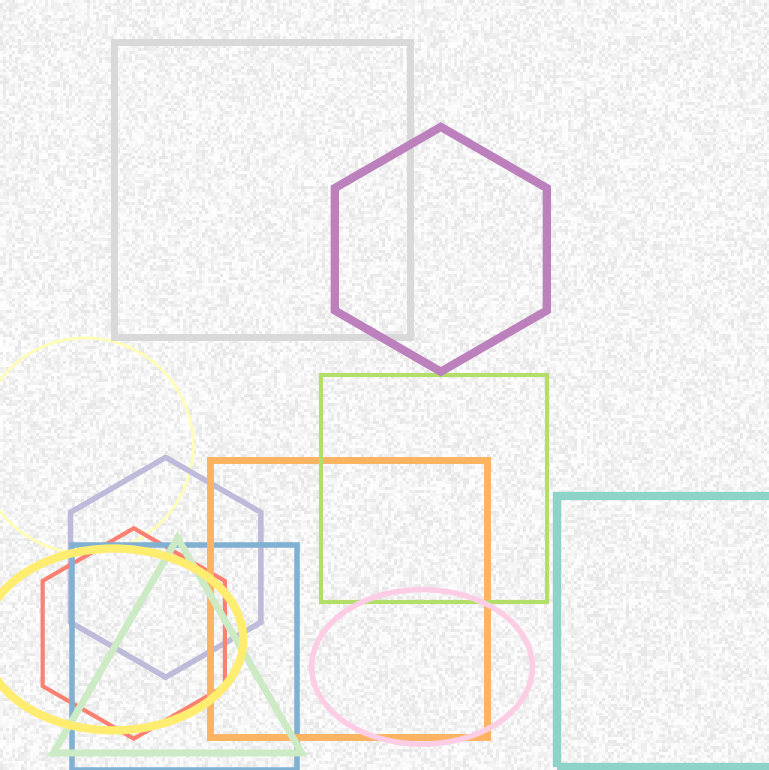[{"shape": "square", "thickness": 3, "radius": 0.88, "center": [0.899, 0.18]}, {"shape": "circle", "thickness": 1, "radius": 0.7, "center": [0.111, 0.421]}, {"shape": "hexagon", "thickness": 2, "radius": 0.71, "center": [0.215, 0.263]}, {"shape": "hexagon", "thickness": 1.5, "radius": 0.68, "center": [0.174, 0.177]}, {"shape": "square", "thickness": 2, "radius": 0.73, "center": [0.239, 0.147]}, {"shape": "square", "thickness": 2.5, "radius": 0.9, "center": [0.452, 0.223]}, {"shape": "square", "thickness": 1.5, "radius": 0.73, "center": [0.564, 0.366]}, {"shape": "oval", "thickness": 2, "radius": 0.72, "center": [0.548, 0.134]}, {"shape": "square", "thickness": 2.5, "radius": 0.96, "center": [0.34, 0.754]}, {"shape": "hexagon", "thickness": 3, "radius": 0.79, "center": [0.573, 0.676]}, {"shape": "triangle", "thickness": 2.5, "radius": 0.93, "center": [0.231, 0.115]}, {"shape": "oval", "thickness": 3, "radius": 0.84, "center": [0.147, 0.17]}]